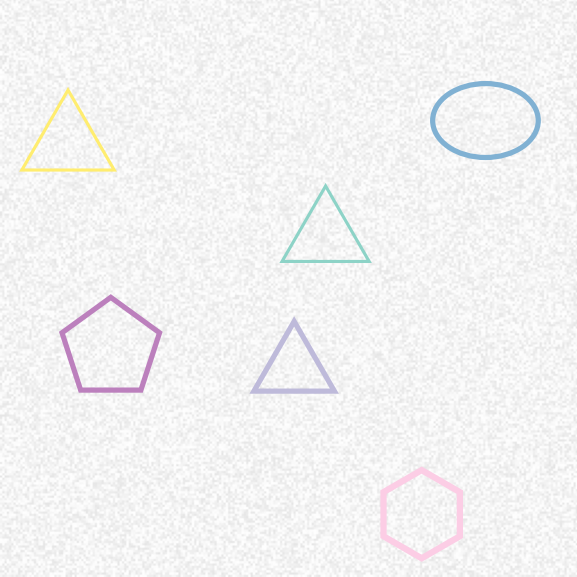[{"shape": "triangle", "thickness": 1.5, "radius": 0.44, "center": [0.564, 0.59]}, {"shape": "triangle", "thickness": 2.5, "radius": 0.4, "center": [0.509, 0.362]}, {"shape": "oval", "thickness": 2.5, "radius": 0.46, "center": [0.841, 0.79]}, {"shape": "hexagon", "thickness": 3, "radius": 0.38, "center": [0.73, 0.109]}, {"shape": "pentagon", "thickness": 2.5, "radius": 0.44, "center": [0.192, 0.395]}, {"shape": "triangle", "thickness": 1.5, "radius": 0.46, "center": [0.118, 0.751]}]